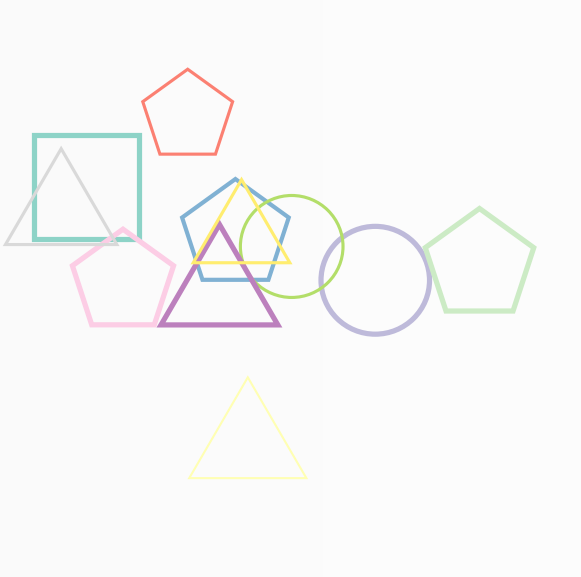[{"shape": "square", "thickness": 2.5, "radius": 0.45, "center": [0.149, 0.676]}, {"shape": "triangle", "thickness": 1, "radius": 0.58, "center": [0.426, 0.229]}, {"shape": "circle", "thickness": 2.5, "radius": 0.47, "center": [0.646, 0.514]}, {"shape": "pentagon", "thickness": 1.5, "radius": 0.41, "center": [0.323, 0.798]}, {"shape": "pentagon", "thickness": 2, "radius": 0.48, "center": [0.405, 0.593]}, {"shape": "circle", "thickness": 1.5, "radius": 0.44, "center": [0.502, 0.572]}, {"shape": "pentagon", "thickness": 2.5, "radius": 0.46, "center": [0.212, 0.511]}, {"shape": "triangle", "thickness": 1.5, "radius": 0.55, "center": [0.105, 0.631]}, {"shape": "triangle", "thickness": 2.5, "radius": 0.58, "center": [0.378, 0.495]}, {"shape": "pentagon", "thickness": 2.5, "radius": 0.49, "center": [0.825, 0.54]}, {"shape": "triangle", "thickness": 1.5, "radius": 0.48, "center": [0.416, 0.592]}]